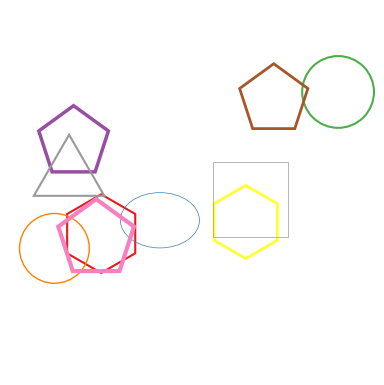[{"shape": "hexagon", "thickness": 1.5, "radius": 0.51, "center": [0.263, 0.393]}, {"shape": "oval", "thickness": 0.5, "radius": 0.51, "center": [0.415, 0.428]}, {"shape": "circle", "thickness": 1.5, "radius": 0.47, "center": [0.878, 0.761]}, {"shape": "pentagon", "thickness": 2.5, "radius": 0.48, "center": [0.191, 0.63]}, {"shape": "circle", "thickness": 1, "radius": 0.45, "center": [0.141, 0.355]}, {"shape": "hexagon", "thickness": 2, "radius": 0.47, "center": [0.638, 0.423]}, {"shape": "pentagon", "thickness": 2, "radius": 0.47, "center": [0.711, 0.741]}, {"shape": "pentagon", "thickness": 3, "radius": 0.52, "center": [0.25, 0.379]}, {"shape": "triangle", "thickness": 1.5, "radius": 0.53, "center": [0.179, 0.544]}, {"shape": "square", "thickness": 0.5, "radius": 0.49, "center": [0.651, 0.481]}]